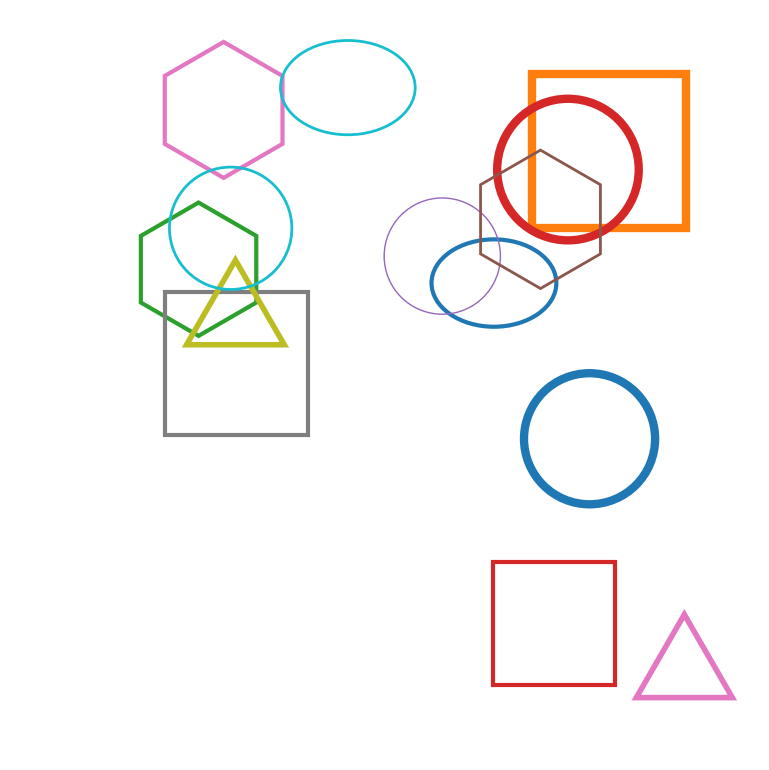[{"shape": "circle", "thickness": 3, "radius": 0.43, "center": [0.766, 0.43]}, {"shape": "oval", "thickness": 1.5, "radius": 0.41, "center": [0.641, 0.632]}, {"shape": "square", "thickness": 3, "radius": 0.5, "center": [0.791, 0.804]}, {"shape": "hexagon", "thickness": 1.5, "radius": 0.43, "center": [0.258, 0.65]}, {"shape": "square", "thickness": 1.5, "radius": 0.4, "center": [0.72, 0.19]}, {"shape": "circle", "thickness": 3, "radius": 0.46, "center": [0.738, 0.78]}, {"shape": "circle", "thickness": 0.5, "radius": 0.38, "center": [0.574, 0.667]}, {"shape": "hexagon", "thickness": 1, "radius": 0.45, "center": [0.702, 0.715]}, {"shape": "hexagon", "thickness": 1.5, "radius": 0.44, "center": [0.29, 0.857]}, {"shape": "triangle", "thickness": 2, "radius": 0.36, "center": [0.889, 0.13]}, {"shape": "square", "thickness": 1.5, "radius": 0.46, "center": [0.308, 0.528]}, {"shape": "triangle", "thickness": 2, "radius": 0.37, "center": [0.306, 0.589]}, {"shape": "oval", "thickness": 1, "radius": 0.44, "center": [0.452, 0.886]}, {"shape": "circle", "thickness": 1, "radius": 0.4, "center": [0.3, 0.703]}]